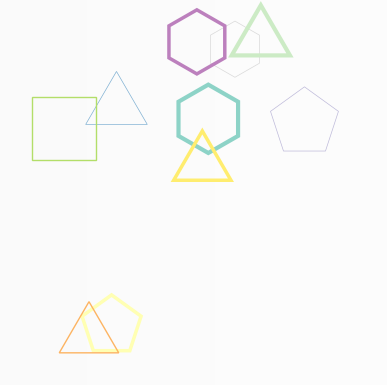[{"shape": "hexagon", "thickness": 3, "radius": 0.44, "center": [0.538, 0.691]}, {"shape": "pentagon", "thickness": 2.5, "radius": 0.4, "center": [0.288, 0.154]}, {"shape": "pentagon", "thickness": 0.5, "radius": 0.46, "center": [0.786, 0.682]}, {"shape": "triangle", "thickness": 0.5, "radius": 0.46, "center": [0.301, 0.723]}, {"shape": "triangle", "thickness": 1, "radius": 0.44, "center": [0.23, 0.128]}, {"shape": "square", "thickness": 1, "radius": 0.41, "center": [0.166, 0.666]}, {"shape": "hexagon", "thickness": 0.5, "radius": 0.36, "center": [0.606, 0.872]}, {"shape": "hexagon", "thickness": 2.5, "radius": 0.42, "center": [0.508, 0.891]}, {"shape": "triangle", "thickness": 3, "radius": 0.43, "center": [0.673, 0.9]}, {"shape": "triangle", "thickness": 2.5, "radius": 0.43, "center": [0.522, 0.574]}]